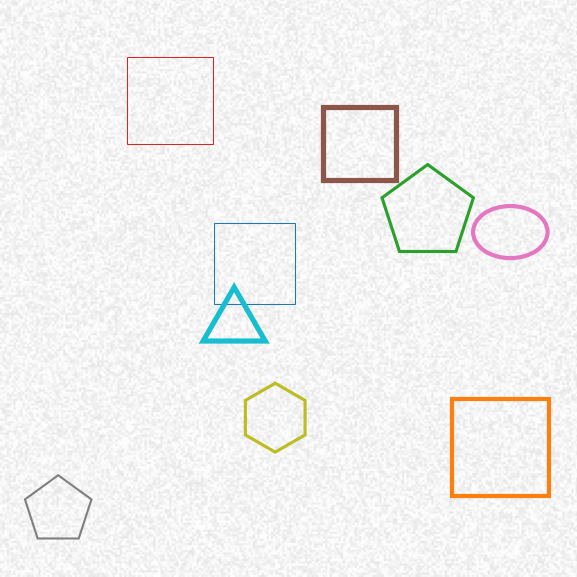[{"shape": "square", "thickness": 0.5, "radius": 0.35, "center": [0.441, 0.543]}, {"shape": "square", "thickness": 2, "radius": 0.42, "center": [0.866, 0.225]}, {"shape": "pentagon", "thickness": 1.5, "radius": 0.42, "center": [0.741, 0.631]}, {"shape": "square", "thickness": 0.5, "radius": 0.37, "center": [0.294, 0.825]}, {"shape": "square", "thickness": 2.5, "radius": 0.32, "center": [0.622, 0.751]}, {"shape": "oval", "thickness": 2, "radius": 0.32, "center": [0.884, 0.597]}, {"shape": "pentagon", "thickness": 1, "radius": 0.3, "center": [0.101, 0.116]}, {"shape": "hexagon", "thickness": 1.5, "radius": 0.3, "center": [0.477, 0.276]}, {"shape": "triangle", "thickness": 2.5, "radius": 0.31, "center": [0.406, 0.44]}]